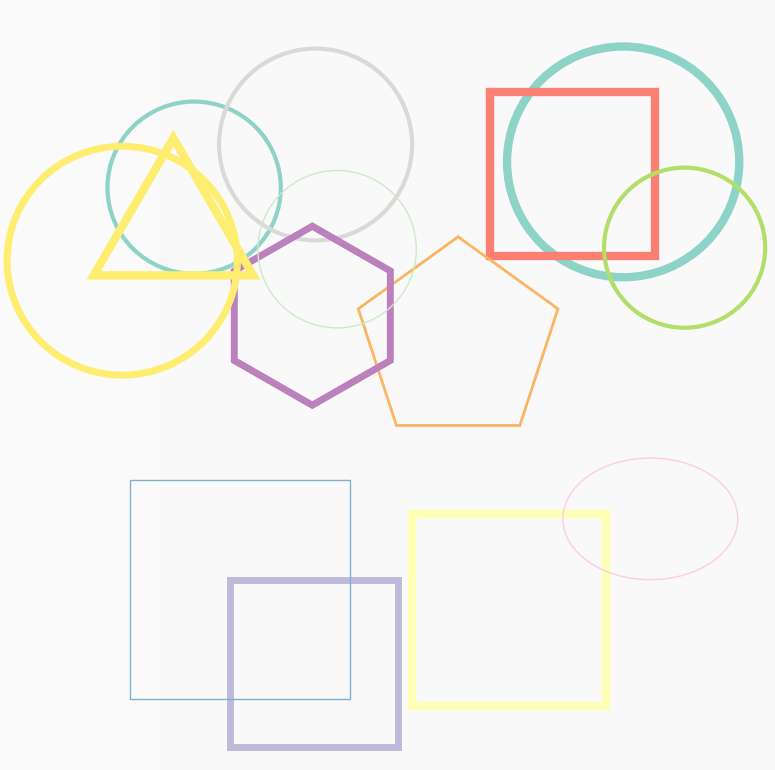[{"shape": "circle", "thickness": 3, "radius": 0.75, "center": [0.804, 0.79]}, {"shape": "circle", "thickness": 1.5, "radius": 0.56, "center": [0.25, 0.756]}, {"shape": "square", "thickness": 3, "radius": 0.63, "center": [0.657, 0.208]}, {"shape": "square", "thickness": 2.5, "radius": 0.54, "center": [0.405, 0.138]}, {"shape": "square", "thickness": 3, "radius": 0.53, "center": [0.739, 0.774]}, {"shape": "square", "thickness": 0.5, "radius": 0.71, "center": [0.31, 0.234]}, {"shape": "pentagon", "thickness": 1, "radius": 0.68, "center": [0.591, 0.557]}, {"shape": "circle", "thickness": 1.5, "radius": 0.52, "center": [0.883, 0.678]}, {"shape": "oval", "thickness": 0.5, "radius": 0.56, "center": [0.839, 0.326]}, {"shape": "circle", "thickness": 1.5, "radius": 0.62, "center": [0.407, 0.812]}, {"shape": "hexagon", "thickness": 2.5, "radius": 0.58, "center": [0.403, 0.59]}, {"shape": "circle", "thickness": 0.5, "radius": 0.51, "center": [0.435, 0.676]}, {"shape": "triangle", "thickness": 3, "radius": 0.59, "center": [0.224, 0.702]}, {"shape": "circle", "thickness": 2.5, "radius": 0.74, "center": [0.158, 0.661]}]